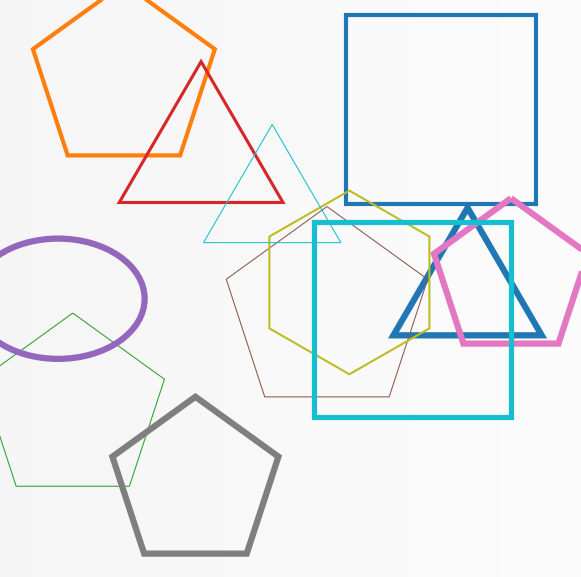[{"shape": "triangle", "thickness": 3, "radius": 0.74, "center": [0.804, 0.492]}, {"shape": "square", "thickness": 2, "radius": 0.82, "center": [0.759, 0.809]}, {"shape": "pentagon", "thickness": 2, "radius": 0.82, "center": [0.213, 0.863]}, {"shape": "pentagon", "thickness": 0.5, "radius": 0.83, "center": [0.125, 0.291]}, {"shape": "triangle", "thickness": 1.5, "radius": 0.81, "center": [0.346, 0.73]}, {"shape": "oval", "thickness": 3, "radius": 0.74, "center": [0.1, 0.482]}, {"shape": "pentagon", "thickness": 0.5, "radius": 0.91, "center": [0.563, 0.459]}, {"shape": "pentagon", "thickness": 3, "radius": 0.7, "center": [0.879, 0.517]}, {"shape": "pentagon", "thickness": 3, "radius": 0.75, "center": [0.336, 0.162]}, {"shape": "hexagon", "thickness": 1, "radius": 0.79, "center": [0.601, 0.51]}, {"shape": "triangle", "thickness": 0.5, "radius": 0.68, "center": [0.468, 0.647]}, {"shape": "square", "thickness": 2.5, "radius": 0.84, "center": [0.71, 0.446]}]